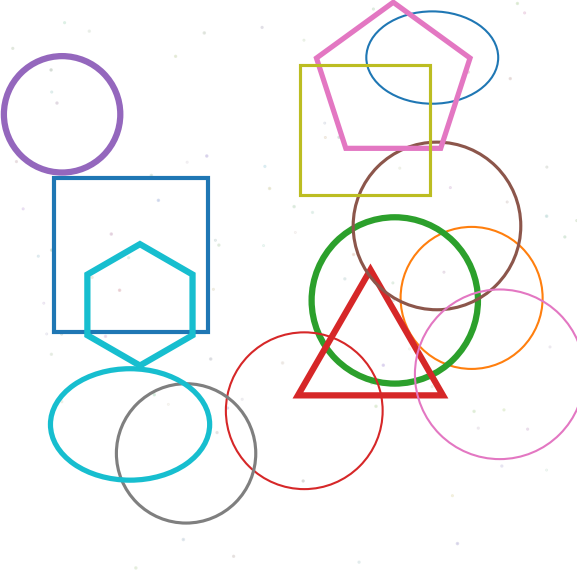[{"shape": "square", "thickness": 2, "radius": 0.67, "center": [0.226, 0.558]}, {"shape": "oval", "thickness": 1, "radius": 0.57, "center": [0.749, 0.899]}, {"shape": "circle", "thickness": 1, "radius": 0.61, "center": [0.817, 0.483]}, {"shape": "circle", "thickness": 3, "radius": 0.72, "center": [0.684, 0.479]}, {"shape": "circle", "thickness": 1, "radius": 0.68, "center": [0.527, 0.288]}, {"shape": "triangle", "thickness": 3, "radius": 0.73, "center": [0.641, 0.387]}, {"shape": "circle", "thickness": 3, "radius": 0.5, "center": [0.108, 0.801]}, {"shape": "circle", "thickness": 1.5, "radius": 0.73, "center": [0.757, 0.608]}, {"shape": "circle", "thickness": 1, "radius": 0.73, "center": [0.865, 0.351]}, {"shape": "pentagon", "thickness": 2.5, "radius": 0.7, "center": [0.681, 0.855]}, {"shape": "circle", "thickness": 1.5, "radius": 0.6, "center": [0.322, 0.214]}, {"shape": "square", "thickness": 1.5, "radius": 0.56, "center": [0.632, 0.774]}, {"shape": "oval", "thickness": 2.5, "radius": 0.69, "center": [0.225, 0.264]}, {"shape": "hexagon", "thickness": 3, "radius": 0.53, "center": [0.242, 0.471]}]